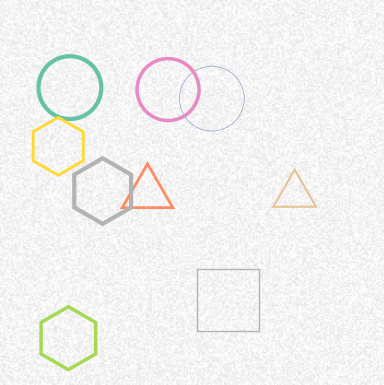[{"shape": "circle", "thickness": 3, "radius": 0.41, "center": [0.182, 0.772]}, {"shape": "triangle", "thickness": 2, "radius": 0.38, "center": [0.383, 0.499]}, {"shape": "circle", "thickness": 0.5, "radius": 0.42, "center": [0.55, 0.744]}, {"shape": "circle", "thickness": 2.5, "radius": 0.4, "center": [0.436, 0.767]}, {"shape": "hexagon", "thickness": 2.5, "radius": 0.41, "center": [0.178, 0.121]}, {"shape": "hexagon", "thickness": 2, "radius": 0.38, "center": [0.151, 0.62]}, {"shape": "triangle", "thickness": 1.5, "radius": 0.32, "center": [0.765, 0.495]}, {"shape": "square", "thickness": 1, "radius": 0.4, "center": [0.592, 0.221]}, {"shape": "hexagon", "thickness": 3, "radius": 0.43, "center": [0.267, 0.504]}]